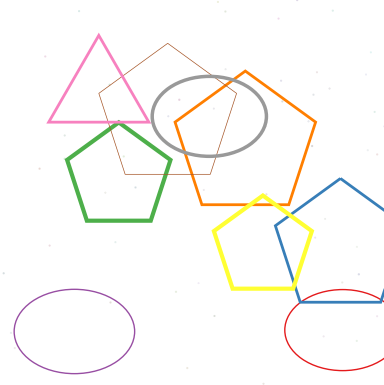[{"shape": "oval", "thickness": 1, "radius": 0.75, "center": [0.89, 0.143]}, {"shape": "pentagon", "thickness": 2, "radius": 0.89, "center": [0.884, 0.359]}, {"shape": "pentagon", "thickness": 3, "radius": 0.71, "center": [0.309, 0.541]}, {"shape": "oval", "thickness": 1, "radius": 0.78, "center": [0.193, 0.139]}, {"shape": "pentagon", "thickness": 2, "radius": 0.96, "center": [0.637, 0.624]}, {"shape": "pentagon", "thickness": 3, "radius": 0.67, "center": [0.683, 0.358]}, {"shape": "pentagon", "thickness": 0.5, "radius": 0.94, "center": [0.436, 0.699]}, {"shape": "triangle", "thickness": 2, "radius": 0.75, "center": [0.257, 0.758]}, {"shape": "oval", "thickness": 2.5, "radius": 0.74, "center": [0.544, 0.698]}]